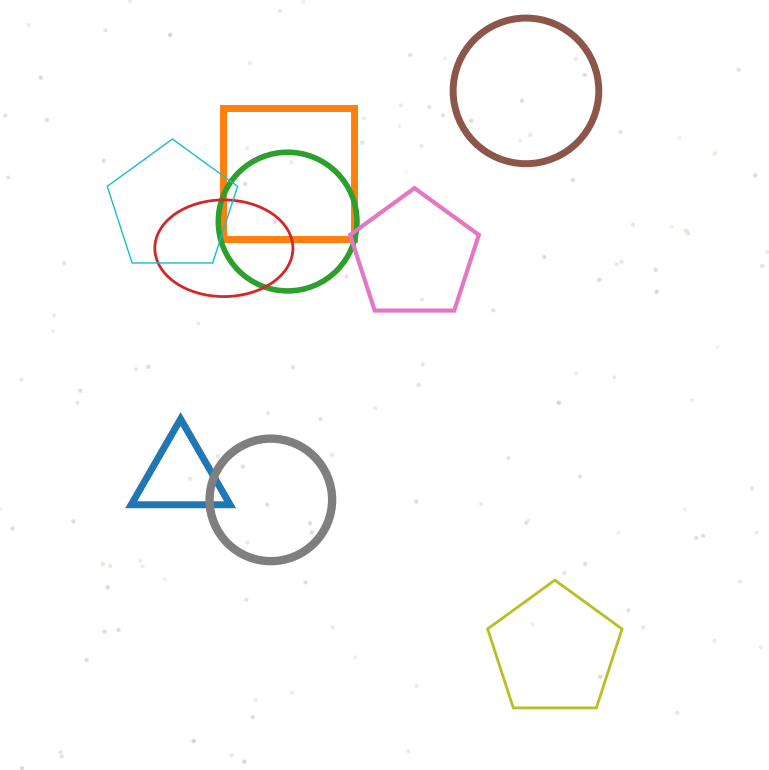[{"shape": "triangle", "thickness": 2.5, "radius": 0.37, "center": [0.235, 0.382]}, {"shape": "square", "thickness": 2.5, "radius": 0.42, "center": [0.374, 0.775]}, {"shape": "circle", "thickness": 2, "radius": 0.45, "center": [0.374, 0.712]}, {"shape": "oval", "thickness": 1, "radius": 0.45, "center": [0.291, 0.678]}, {"shape": "circle", "thickness": 2.5, "radius": 0.47, "center": [0.683, 0.882]}, {"shape": "pentagon", "thickness": 1.5, "radius": 0.44, "center": [0.538, 0.668]}, {"shape": "circle", "thickness": 3, "radius": 0.4, "center": [0.352, 0.351]}, {"shape": "pentagon", "thickness": 1, "radius": 0.46, "center": [0.721, 0.155]}, {"shape": "pentagon", "thickness": 0.5, "radius": 0.44, "center": [0.224, 0.73]}]